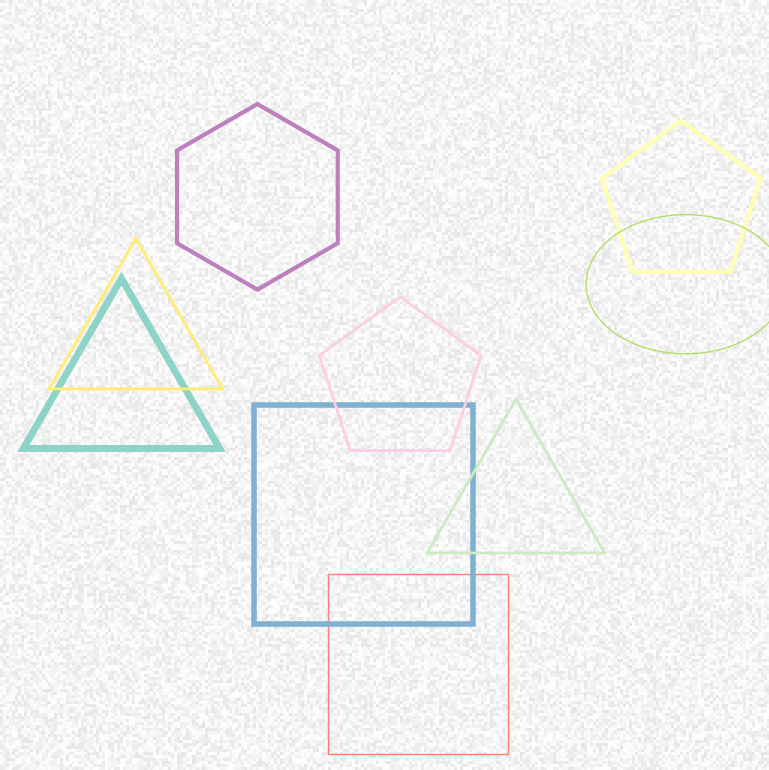[{"shape": "triangle", "thickness": 2.5, "radius": 0.74, "center": [0.158, 0.491]}, {"shape": "pentagon", "thickness": 1.5, "radius": 0.54, "center": [0.885, 0.735]}, {"shape": "square", "thickness": 0.5, "radius": 0.58, "center": [0.543, 0.137]}, {"shape": "square", "thickness": 2, "radius": 0.71, "center": [0.472, 0.332]}, {"shape": "oval", "thickness": 0.5, "radius": 0.65, "center": [0.89, 0.631]}, {"shape": "pentagon", "thickness": 1, "radius": 0.55, "center": [0.52, 0.504]}, {"shape": "hexagon", "thickness": 1.5, "radius": 0.6, "center": [0.334, 0.744]}, {"shape": "triangle", "thickness": 1, "radius": 0.67, "center": [0.67, 0.348]}, {"shape": "triangle", "thickness": 1, "radius": 0.65, "center": [0.176, 0.56]}]